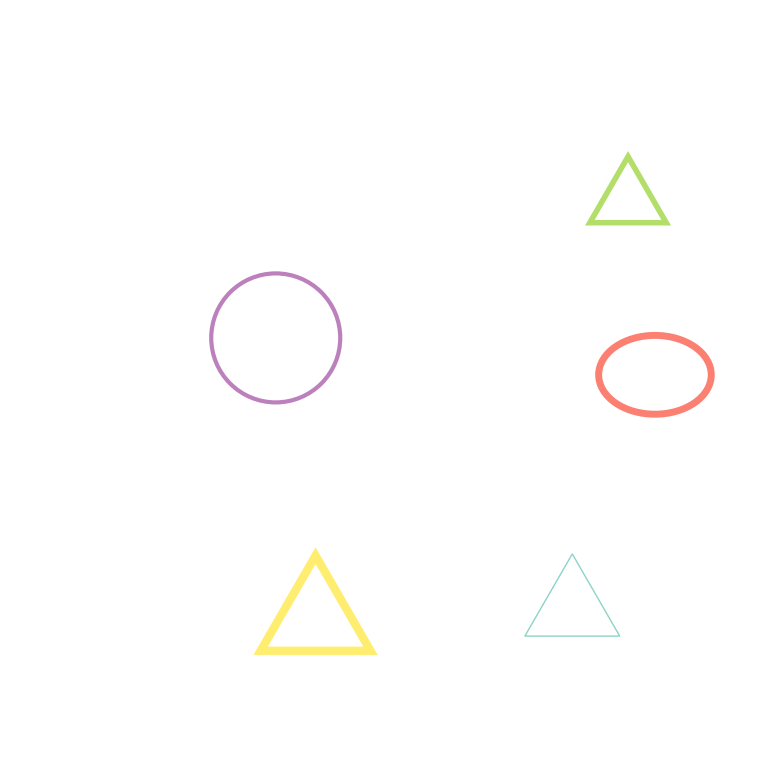[{"shape": "triangle", "thickness": 0.5, "radius": 0.36, "center": [0.743, 0.209]}, {"shape": "oval", "thickness": 2.5, "radius": 0.37, "center": [0.851, 0.513]}, {"shape": "triangle", "thickness": 2, "radius": 0.29, "center": [0.816, 0.739]}, {"shape": "circle", "thickness": 1.5, "radius": 0.42, "center": [0.358, 0.561]}, {"shape": "triangle", "thickness": 3, "radius": 0.41, "center": [0.41, 0.196]}]